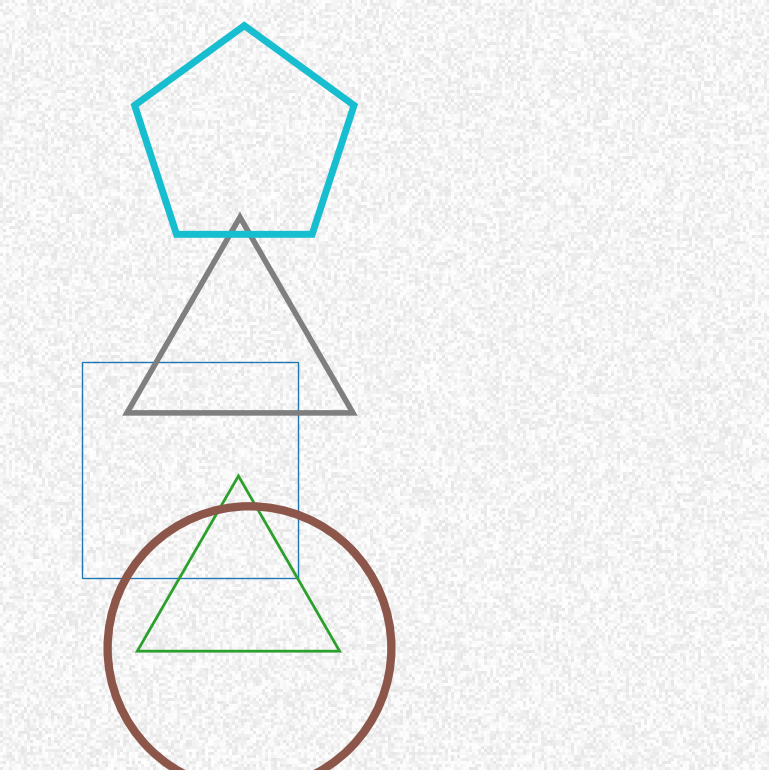[{"shape": "square", "thickness": 0.5, "radius": 0.7, "center": [0.246, 0.39]}, {"shape": "triangle", "thickness": 1, "radius": 0.76, "center": [0.31, 0.23]}, {"shape": "circle", "thickness": 3, "radius": 0.92, "center": [0.324, 0.158]}, {"shape": "triangle", "thickness": 2, "radius": 0.85, "center": [0.312, 0.548]}, {"shape": "pentagon", "thickness": 2.5, "radius": 0.75, "center": [0.317, 0.817]}]